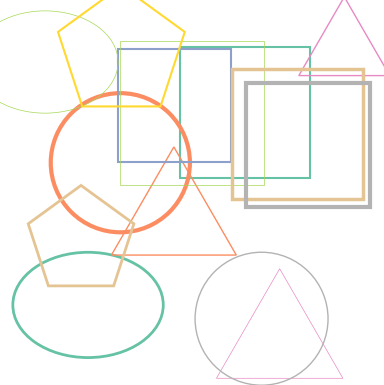[{"shape": "square", "thickness": 1.5, "radius": 0.85, "center": [0.637, 0.708]}, {"shape": "oval", "thickness": 2, "radius": 0.98, "center": [0.229, 0.208]}, {"shape": "triangle", "thickness": 1, "radius": 0.94, "center": [0.452, 0.431]}, {"shape": "circle", "thickness": 3, "radius": 0.9, "center": [0.313, 0.577]}, {"shape": "square", "thickness": 1.5, "radius": 0.73, "center": [0.453, 0.726]}, {"shape": "triangle", "thickness": 0.5, "radius": 0.95, "center": [0.726, 0.112]}, {"shape": "triangle", "thickness": 1, "radius": 0.68, "center": [0.894, 0.872]}, {"shape": "oval", "thickness": 0.5, "radius": 0.95, "center": [0.117, 0.839]}, {"shape": "square", "thickness": 0.5, "radius": 0.93, "center": [0.499, 0.707]}, {"shape": "pentagon", "thickness": 1.5, "radius": 0.87, "center": [0.315, 0.864]}, {"shape": "square", "thickness": 2.5, "radius": 0.85, "center": [0.772, 0.652]}, {"shape": "pentagon", "thickness": 2, "radius": 0.72, "center": [0.21, 0.374]}, {"shape": "square", "thickness": 3, "radius": 0.8, "center": [0.8, 0.623]}, {"shape": "circle", "thickness": 1, "radius": 0.86, "center": [0.679, 0.172]}]